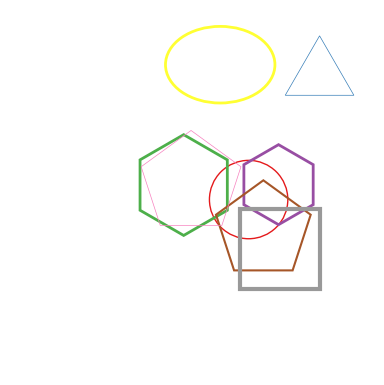[{"shape": "circle", "thickness": 1, "radius": 0.51, "center": [0.646, 0.482]}, {"shape": "triangle", "thickness": 0.5, "radius": 0.51, "center": [0.83, 0.804]}, {"shape": "hexagon", "thickness": 2, "radius": 0.65, "center": [0.477, 0.519]}, {"shape": "hexagon", "thickness": 2, "radius": 0.52, "center": [0.723, 0.52]}, {"shape": "oval", "thickness": 2, "radius": 0.71, "center": [0.572, 0.832]}, {"shape": "pentagon", "thickness": 1.5, "radius": 0.65, "center": [0.684, 0.402]}, {"shape": "pentagon", "thickness": 0.5, "radius": 0.68, "center": [0.496, 0.525]}, {"shape": "square", "thickness": 3, "radius": 0.52, "center": [0.727, 0.353]}]